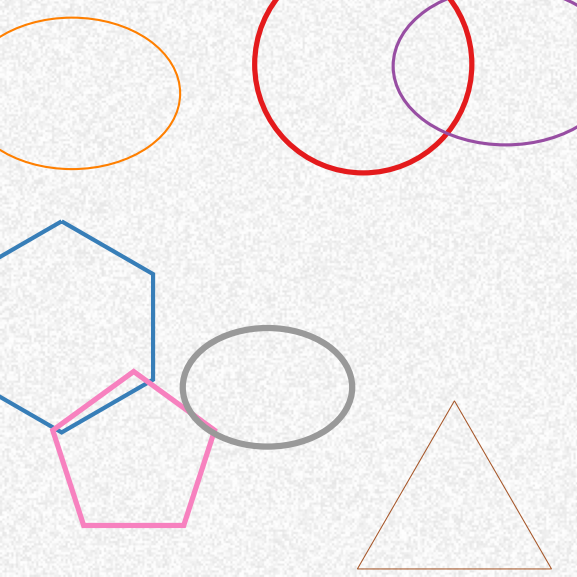[{"shape": "circle", "thickness": 2.5, "radius": 0.94, "center": [0.629, 0.888]}, {"shape": "hexagon", "thickness": 2, "radius": 0.91, "center": [0.107, 0.433]}, {"shape": "oval", "thickness": 1.5, "radius": 0.97, "center": [0.876, 0.885]}, {"shape": "oval", "thickness": 1, "radius": 0.94, "center": [0.125, 0.837]}, {"shape": "triangle", "thickness": 0.5, "radius": 0.97, "center": [0.787, 0.111]}, {"shape": "pentagon", "thickness": 2.5, "radius": 0.74, "center": [0.231, 0.208]}, {"shape": "oval", "thickness": 3, "radius": 0.73, "center": [0.463, 0.328]}]